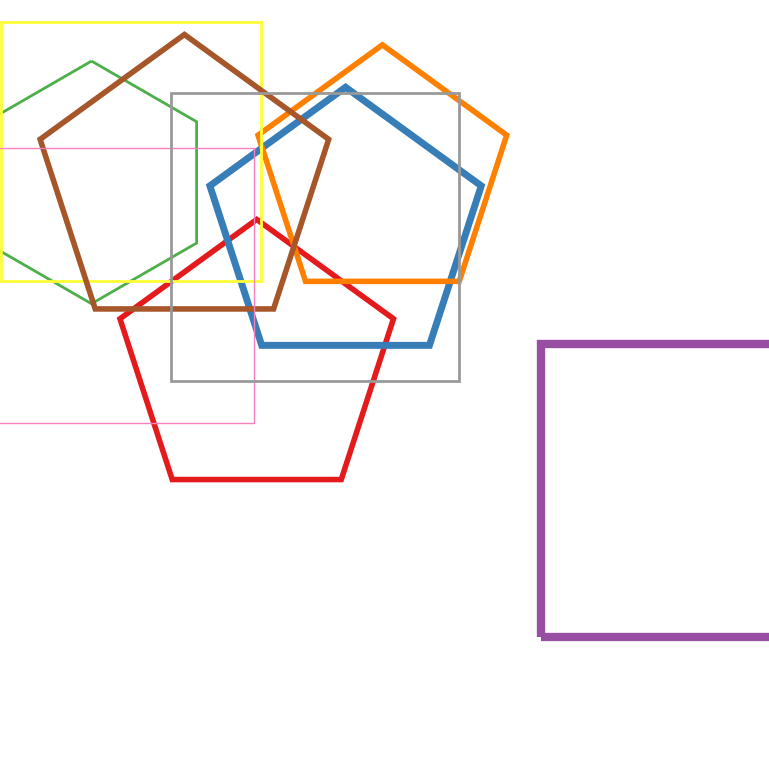[{"shape": "pentagon", "thickness": 2, "radius": 0.93, "center": [0.333, 0.528]}, {"shape": "pentagon", "thickness": 2.5, "radius": 0.93, "center": [0.449, 0.701]}, {"shape": "hexagon", "thickness": 1, "radius": 0.79, "center": [0.119, 0.763]}, {"shape": "square", "thickness": 3, "radius": 0.95, "center": [0.893, 0.363]}, {"shape": "pentagon", "thickness": 2, "radius": 0.85, "center": [0.497, 0.772]}, {"shape": "square", "thickness": 1, "radius": 0.84, "center": [0.17, 0.803]}, {"shape": "pentagon", "thickness": 2, "radius": 0.99, "center": [0.239, 0.758]}, {"shape": "square", "thickness": 0.5, "radius": 0.89, "center": [0.152, 0.629]}, {"shape": "square", "thickness": 1, "radius": 0.94, "center": [0.409, 0.692]}]